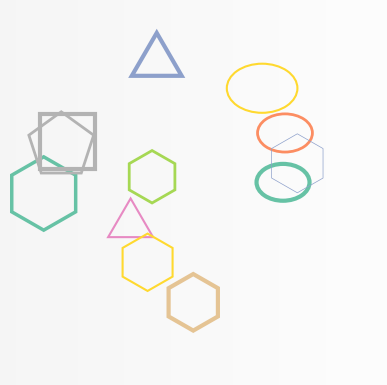[{"shape": "hexagon", "thickness": 2.5, "radius": 0.48, "center": [0.113, 0.497]}, {"shape": "oval", "thickness": 3, "radius": 0.34, "center": [0.73, 0.526]}, {"shape": "oval", "thickness": 2, "radius": 0.35, "center": [0.735, 0.655]}, {"shape": "triangle", "thickness": 3, "radius": 0.37, "center": [0.404, 0.84]}, {"shape": "hexagon", "thickness": 0.5, "radius": 0.38, "center": [0.767, 0.576]}, {"shape": "triangle", "thickness": 1.5, "radius": 0.33, "center": [0.337, 0.418]}, {"shape": "hexagon", "thickness": 2, "radius": 0.34, "center": [0.392, 0.541]}, {"shape": "hexagon", "thickness": 1.5, "radius": 0.37, "center": [0.381, 0.319]}, {"shape": "oval", "thickness": 1.5, "radius": 0.46, "center": [0.676, 0.771]}, {"shape": "hexagon", "thickness": 3, "radius": 0.37, "center": [0.499, 0.215]}, {"shape": "square", "thickness": 3, "radius": 0.36, "center": [0.175, 0.633]}, {"shape": "pentagon", "thickness": 2, "radius": 0.44, "center": [0.158, 0.622]}]